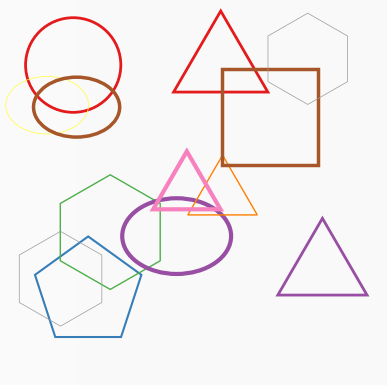[{"shape": "circle", "thickness": 2, "radius": 0.61, "center": [0.189, 0.831]}, {"shape": "triangle", "thickness": 2, "radius": 0.7, "center": [0.57, 0.831]}, {"shape": "pentagon", "thickness": 1.5, "radius": 0.72, "center": [0.228, 0.241]}, {"shape": "hexagon", "thickness": 1, "radius": 0.74, "center": [0.285, 0.397]}, {"shape": "oval", "thickness": 3, "radius": 0.7, "center": [0.456, 0.387]}, {"shape": "triangle", "thickness": 2, "radius": 0.66, "center": [0.832, 0.3]}, {"shape": "triangle", "thickness": 1, "radius": 0.52, "center": [0.574, 0.494]}, {"shape": "oval", "thickness": 0.5, "radius": 0.53, "center": [0.122, 0.727]}, {"shape": "oval", "thickness": 2.5, "radius": 0.56, "center": [0.198, 0.722]}, {"shape": "square", "thickness": 2.5, "radius": 0.62, "center": [0.698, 0.696]}, {"shape": "triangle", "thickness": 3, "radius": 0.5, "center": [0.482, 0.507]}, {"shape": "hexagon", "thickness": 0.5, "radius": 0.59, "center": [0.794, 0.847]}, {"shape": "hexagon", "thickness": 0.5, "radius": 0.62, "center": [0.156, 0.276]}]